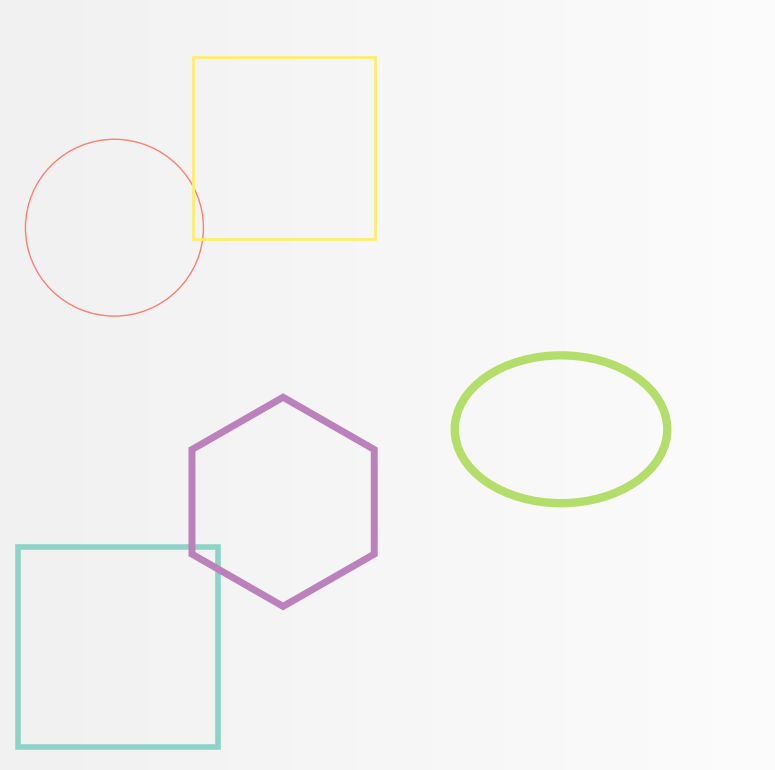[{"shape": "square", "thickness": 2, "radius": 0.65, "center": [0.152, 0.159]}, {"shape": "circle", "thickness": 0.5, "radius": 0.57, "center": [0.148, 0.704]}, {"shape": "oval", "thickness": 3, "radius": 0.69, "center": [0.724, 0.443]}, {"shape": "hexagon", "thickness": 2.5, "radius": 0.68, "center": [0.365, 0.348]}, {"shape": "square", "thickness": 1, "radius": 0.59, "center": [0.367, 0.808]}]